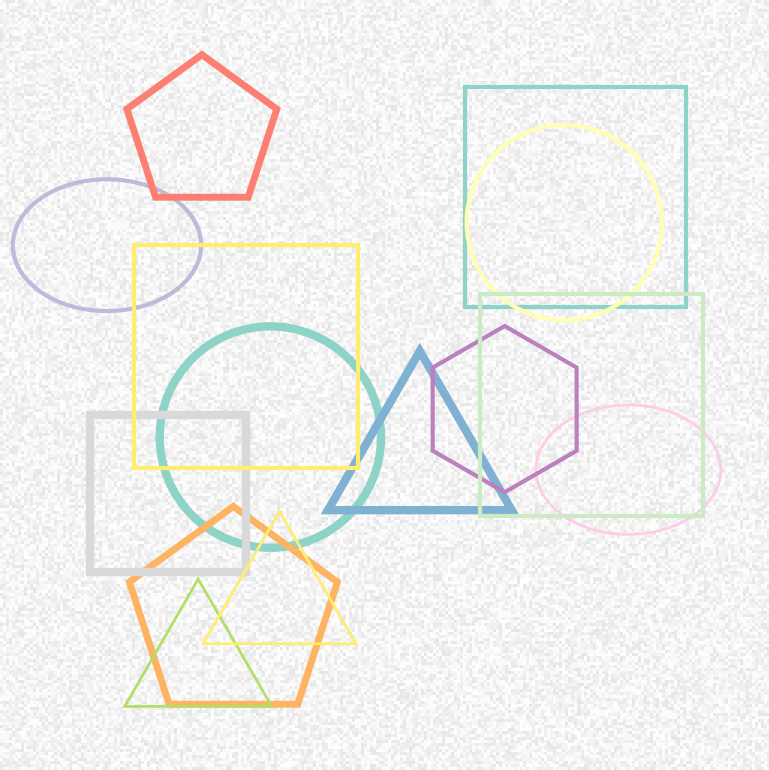[{"shape": "circle", "thickness": 3, "radius": 0.72, "center": [0.351, 0.432]}, {"shape": "square", "thickness": 1.5, "radius": 0.72, "center": [0.747, 0.744]}, {"shape": "circle", "thickness": 1.5, "radius": 0.63, "center": [0.733, 0.711]}, {"shape": "oval", "thickness": 1.5, "radius": 0.61, "center": [0.139, 0.682]}, {"shape": "pentagon", "thickness": 2.5, "radius": 0.51, "center": [0.262, 0.827]}, {"shape": "triangle", "thickness": 3, "radius": 0.69, "center": [0.545, 0.406]}, {"shape": "pentagon", "thickness": 2.5, "radius": 0.71, "center": [0.303, 0.2]}, {"shape": "triangle", "thickness": 1, "radius": 0.55, "center": [0.257, 0.138]}, {"shape": "oval", "thickness": 1, "radius": 0.6, "center": [0.816, 0.39]}, {"shape": "square", "thickness": 3, "radius": 0.51, "center": [0.218, 0.359]}, {"shape": "hexagon", "thickness": 1.5, "radius": 0.54, "center": [0.655, 0.469]}, {"shape": "square", "thickness": 1.5, "radius": 0.72, "center": [0.768, 0.474]}, {"shape": "square", "thickness": 1.5, "radius": 0.72, "center": [0.32, 0.537]}, {"shape": "triangle", "thickness": 1, "radius": 0.57, "center": [0.363, 0.221]}]